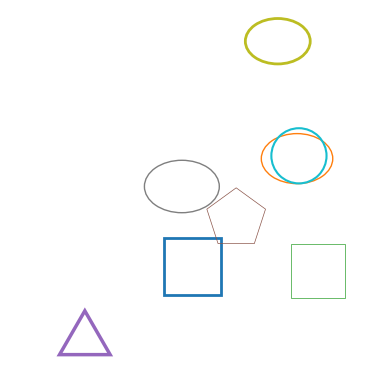[{"shape": "square", "thickness": 2, "radius": 0.37, "center": [0.5, 0.309]}, {"shape": "oval", "thickness": 1, "radius": 0.46, "center": [0.772, 0.588]}, {"shape": "square", "thickness": 0.5, "radius": 0.35, "center": [0.826, 0.296]}, {"shape": "triangle", "thickness": 2.5, "radius": 0.38, "center": [0.22, 0.117]}, {"shape": "pentagon", "thickness": 0.5, "radius": 0.4, "center": [0.613, 0.432]}, {"shape": "oval", "thickness": 1, "radius": 0.49, "center": [0.472, 0.516]}, {"shape": "oval", "thickness": 2, "radius": 0.42, "center": [0.722, 0.893]}, {"shape": "circle", "thickness": 1.5, "radius": 0.36, "center": [0.776, 0.595]}]